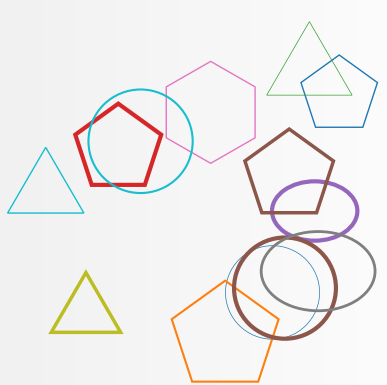[{"shape": "circle", "thickness": 0.5, "radius": 0.61, "center": [0.703, 0.24]}, {"shape": "pentagon", "thickness": 1, "radius": 0.52, "center": [0.875, 0.753]}, {"shape": "pentagon", "thickness": 1.5, "radius": 0.73, "center": [0.581, 0.126]}, {"shape": "triangle", "thickness": 0.5, "radius": 0.64, "center": [0.798, 0.817]}, {"shape": "pentagon", "thickness": 3, "radius": 0.58, "center": [0.305, 0.614]}, {"shape": "oval", "thickness": 3, "radius": 0.55, "center": [0.812, 0.452]}, {"shape": "circle", "thickness": 3, "radius": 0.66, "center": [0.735, 0.252]}, {"shape": "pentagon", "thickness": 2.5, "radius": 0.6, "center": [0.746, 0.545]}, {"shape": "hexagon", "thickness": 1, "radius": 0.66, "center": [0.544, 0.708]}, {"shape": "oval", "thickness": 2, "radius": 0.73, "center": [0.821, 0.296]}, {"shape": "triangle", "thickness": 2.5, "radius": 0.52, "center": [0.222, 0.189]}, {"shape": "circle", "thickness": 1.5, "radius": 0.67, "center": [0.363, 0.633]}, {"shape": "triangle", "thickness": 1, "radius": 0.57, "center": [0.118, 0.503]}]